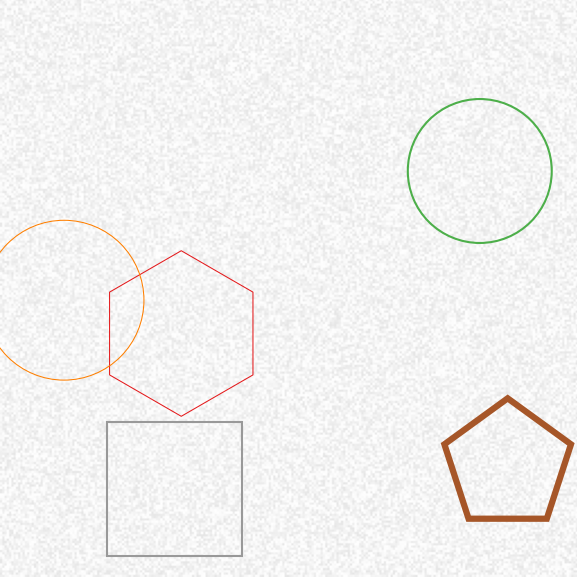[{"shape": "hexagon", "thickness": 0.5, "radius": 0.72, "center": [0.314, 0.422]}, {"shape": "circle", "thickness": 1, "radius": 0.62, "center": [0.831, 0.703]}, {"shape": "circle", "thickness": 0.5, "radius": 0.69, "center": [0.111, 0.479]}, {"shape": "pentagon", "thickness": 3, "radius": 0.58, "center": [0.879, 0.194]}, {"shape": "square", "thickness": 1, "radius": 0.58, "center": [0.303, 0.152]}]